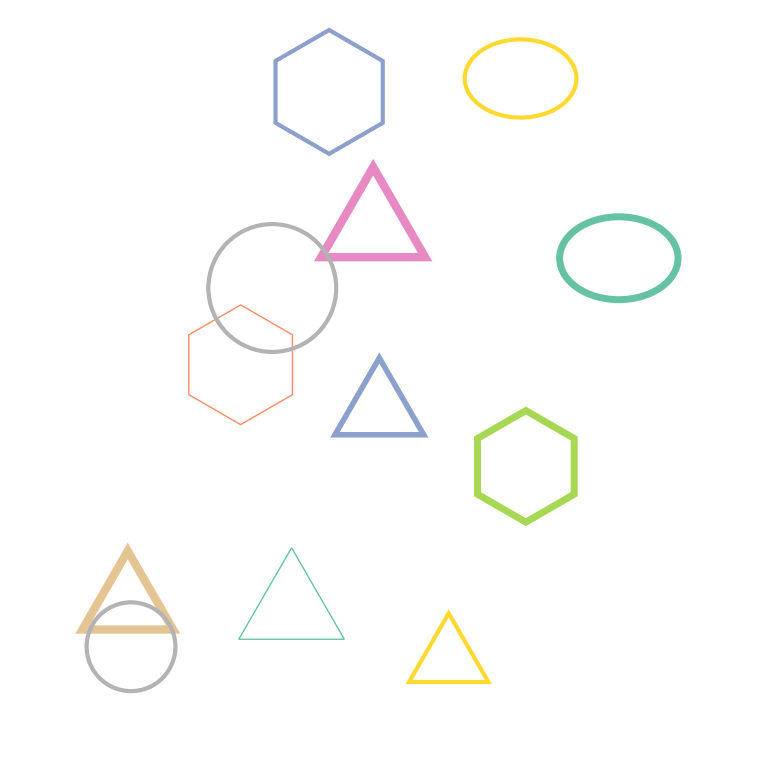[{"shape": "oval", "thickness": 2.5, "radius": 0.38, "center": [0.804, 0.665]}, {"shape": "triangle", "thickness": 0.5, "radius": 0.4, "center": [0.379, 0.209]}, {"shape": "hexagon", "thickness": 0.5, "radius": 0.39, "center": [0.313, 0.526]}, {"shape": "hexagon", "thickness": 1.5, "radius": 0.4, "center": [0.427, 0.881]}, {"shape": "triangle", "thickness": 2, "radius": 0.33, "center": [0.493, 0.469]}, {"shape": "triangle", "thickness": 3, "radius": 0.39, "center": [0.485, 0.705]}, {"shape": "hexagon", "thickness": 2.5, "radius": 0.36, "center": [0.683, 0.394]}, {"shape": "oval", "thickness": 1.5, "radius": 0.36, "center": [0.676, 0.898]}, {"shape": "triangle", "thickness": 1.5, "radius": 0.3, "center": [0.583, 0.144]}, {"shape": "triangle", "thickness": 3, "radius": 0.34, "center": [0.166, 0.216]}, {"shape": "circle", "thickness": 1.5, "radius": 0.42, "center": [0.354, 0.626]}, {"shape": "circle", "thickness": 1.5, "radius": 0.29, "center": [0.17, 0.16]}]